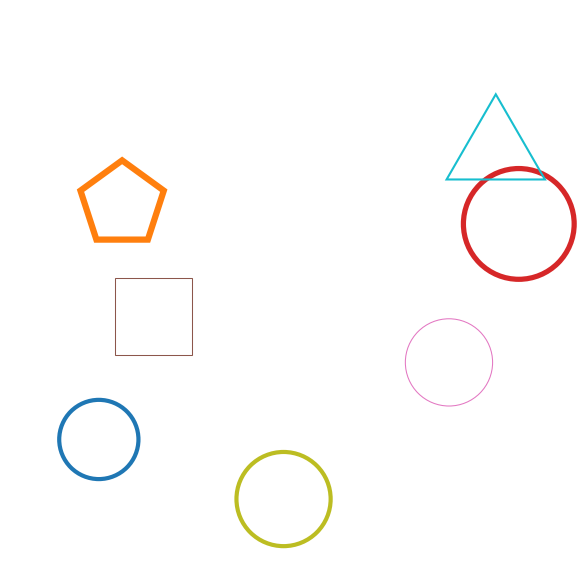[{"shape": "circle", "thickness": 2, "radius": 0.34, "center": [0.171, 0.238]}, {"shape": "pentagon", "thickness": 3, "radius": 0.38, "center": [0.211, 0.646]}, {"shape": "circle", "thickness": 2.5, "radius": 0.48, "center": [0.898, 0.611]}, {"shape": "square", "thickness": 0.5, "radius": 0.34, "center": [0.266, 0.451]}, {"shape": "circle", "thickness": 0.5, "radius": 0.38, "center": [0.777, 0.372]}, {"shape": "circle", "thickness": 2, "radius": 0.41, "center": [0.491, 0.135]}, {"shape": "triangle", "thickness": 1, "radius": 0.49, "center": [0.858, 0.738]}]